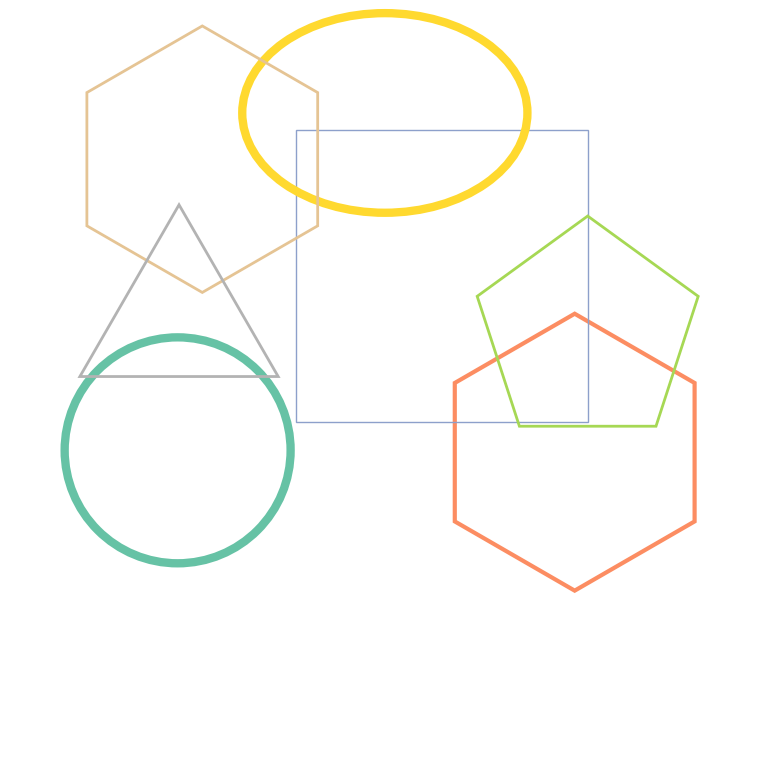[{"shape": "circle", "thickness": 3, "radius": 0.73, "center": [0.231, 0.415]}, {"shape": "hexagon", "thickness": 1.5, "radius": 0.9, "center": [0.746, 0.413]}, {"shape": "square", "thickness": 0.5, "radius": 0.95, "center": [0.574, 0.642]}, {"shape": "pentagon", "thickness": 1, "radius": 0.75, "center": [0.763, 0.569]}, {"shape": "oval", "thickness": 3, "radius": 0.93, "center": [0.5, 0.853]}, {"shape": "hexagon", "thickness": 1, "radius": 0.87, "center": [0.263, 0.793]}, {"shape": "triangle", "thickness": 1, "radius": 0.74, "center": [0.233, 0.585]}]